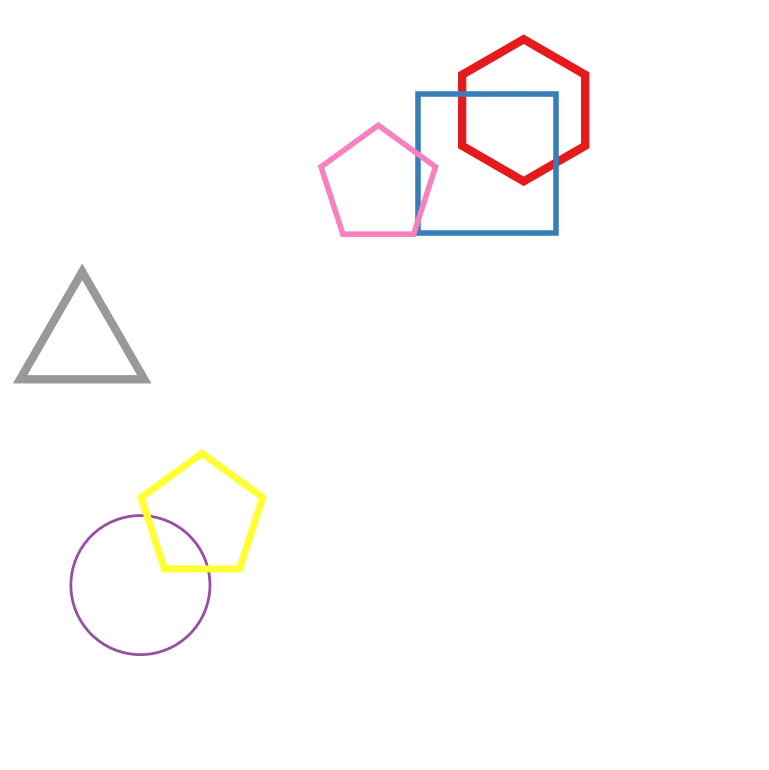[{"shape": "hexagon", "thickness": 3, "radius": 0.46, "center": [0.68, 0.857]}, {"shape": "square", "thickness": 2, "radius": 0.45, "center": [0.632, 0.788]}, {"shape": "circle", "thickness": 1, "radius": 0.45, "center": [0.182, 0.24]}, {"shape": "pentagon", "thickness": 2.5, "radius": 0.41, "center": [0.262, 0.328]}, {"shape": "pentagon", "thickness": 2, "radius": 0.39, "center": [0.491, 0.759]}, {"shape": "triangle", "thickness": 3, "radius": 0.47, "center": [0.107, 0.554]}]